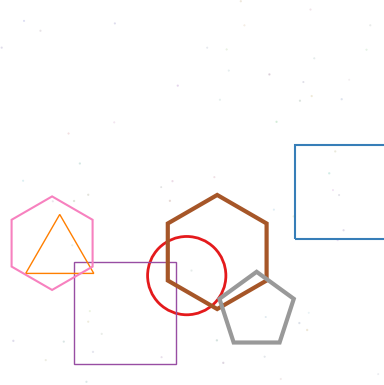[{"shape": "circle", "thickness": 2, "radius": 0.51, "center": [0.485, 0.284]}, {"shape": "square", "thickness": 1.5, "radius": 0.61, "center": [0.89, 0.501]}, {"shape": "square", "thickness": 1, "radius": 0.66, "center": [0.324, 0.187]}, {"shape": "triangle", "thickness": 1, "radius": 0.51, "center": [0.155, 0.341]}, {"shape": "hexagon", "thickness": 3, "radius": 0.74, "center": [0.564, 0.345]}, {"shape": "hexagon", "thickness": 1.5, "radius": 0.61, "center": [0.135, 0.368]}, {"shape": "pentagon", "thickness": 3, "radius": 0.51, "center": [0.667, 0.192]}]